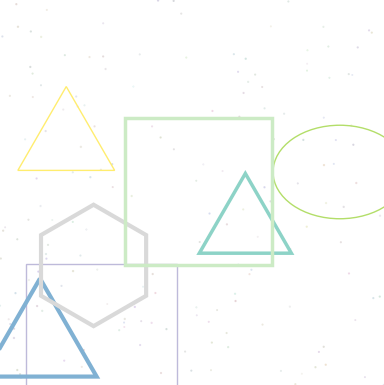[{"shape": "triangle", "thickness": 2.5, "radius": 0.69, "center": [0.637, 0.411]}, {"shape": "square", "thickness": 1, "radius": 0.98, "center": [0.264, 0.118]}, {"shape": "triangle", "thickness": 3, "radius": 0.85, "center": [0.104, 0.107]}, {"shape": "oval", "thickness": 1, "radius": 0.87, "center": [0.883, 0.553]}, {"shape": "hexagon", "thickness": 3, "radius": 0.79, "center": [0.243, 0.311]}, {"shape": "square", "thickness": 2.5, "radius": 0.96, "center": [0.516, 0.503]}, {"shape": "triangle", "thickness": 1, "radius": 0.73, "center": [0.172, 0.63]}]